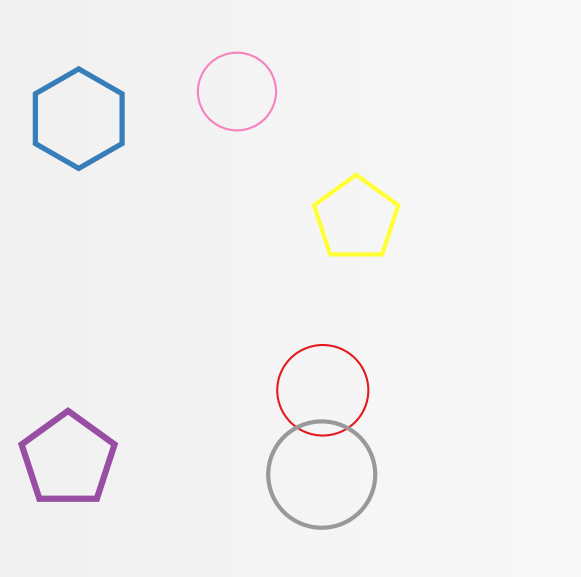[{"shape": "circle", "thickness": 1, "radius": 0.39, "center": [0.555, 0.323]}, {"shape": "hexagon", "thickness": 2.5, "radius": 0.43, "center": [0.135, 0.794]}, {"shape": "pentagon", "thickness": 3, "radius": 0.42, "center": [0.117, 0.204]}, {"shape": "pentagon", "thickness": 2, "radius": 0.38, "center": [0.613, 0.62]}, {"shape": "circle", "thickness": 1, "radius": 0.34, "center": [0.408, 0.841]}, {"shape": "circle", "thickness": 2, "radius": 0.46, "center": [0.553, 0.177]}]